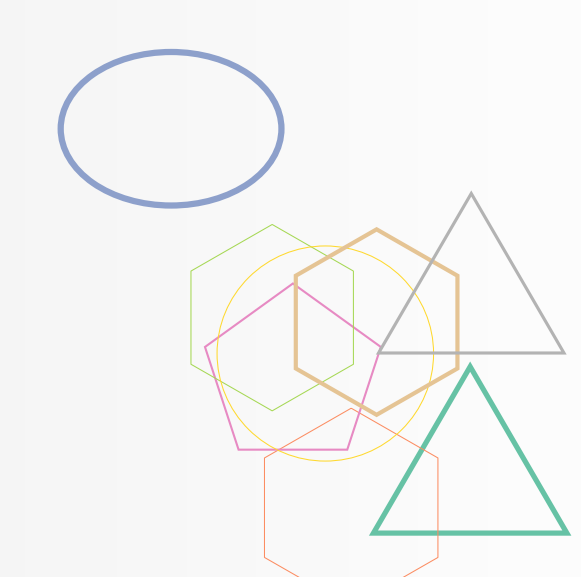[{"shape": "triangle", "thickness": 2.5, "radius": 0.96, "center": [0.809, 0.172]}, {"shape": "hexagon", "thickness": 0.5, "radius": 0.86, "center": [0.604, 0.12]}, {"shape": "oval", "thickness": 3, "radius": 0.95, "center": [0.294, 0.776]}, {"shape": "pentagon", "thickness": 1, "radius": 0.8, "center": [0.504, 0.349]}, {"shape": "hexagon", "thickness": 0.5, "radius": 0.81, "center": [0.468, 0.449]}, {"shape": "circle", "thickness": 0.5, "radius": 0.93, "center": [0.56, 0.387]}, {"shape": "hexagon", "thickness": 2, "radius": 0.8, "center": [0.648, 0.441]}, {"shape": "triangle", "thickness": 1.5, "radius": 0.92, "center": [0.811, 0.48]}]